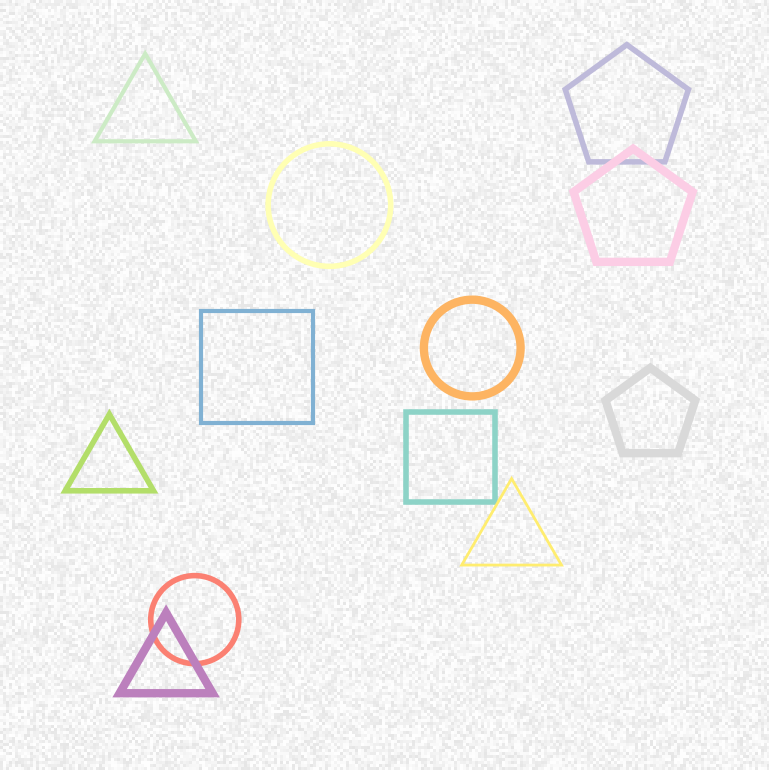[{"shape": "square", "thickness": 2, "radius": 0.29, "center": [0.585, 0.407]}, {"shape": "circle", "thickness": 2, "radius": 0.4, "center": [0.428, 0.734]}, {"shape": "pentagon", "thickness": 2, "radius": 0.42, "center": [0.814, 0.858]}, {"shape": "circle", "thickness": 2, "radius": 0.29, "center": [0.253, 0.195]}, {"shape": "square", "thickness": 1.5, "radius": 0.36, "center": [0.333, 0.523]}, {"shape": "circle", "thickness": 3, "radius": 0.31, "center": [0.613, 0.548]}, {"shape": "triangle", "thickness": 2, "radius": 0.33, "center": [0.142, 0.396]}, {"shape": "pentagon", "thickness": 3, "radius": 0.41, "center": [0.822, 0.726]}, {"shape": "pentagon", "thickness": 3, "radius": 0.31, "center": [0.845, 0.461]}, {"shape": "triangle", "thickness": 3, "radius": 0.35, "center": [0.216, 0.135]}, {"shape": "triangle", "thickness": 1.5, "radius": 0.38, "center": [0.189, 0.854]}, {"shape": "triangle", "thickness": 1, "radius": 0.37, "center": [0.664, 0.304]}]